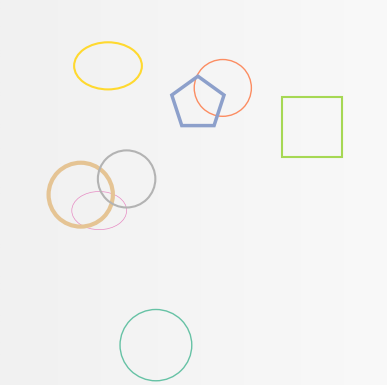[{"shape": "circle", "thickness": 1, "radius": 0.46, "center": [0.402, 0.104]}, {"shape": "circle", "thickness": 1, "radius": 0.37, "center": [0.575, 0.772]}, {"shape": "pentagon", "thickness": 2.5, "radius": 0.35, "center": [0.511, 0.731]}, {"shape": "oval", "thickness": 0.5, "radius": 0.35, "center": [0.256, 0.453]}, {"shape": "square", "thickness": 1.5, "radius": 0.39, "center": [0.805, 0.67]}, {"shape": "oval", "thickness": 1.5, "radius": 0.44, "center": [0.279, 0.829]}, {"shape": "circle", "thickness": 3, "radius": 0.41, "center": [0.208, 0.494]}, {"shape": "circle", "thickness": 1.5, "radius": 0.37, "center": [0.327, 0.535]}]